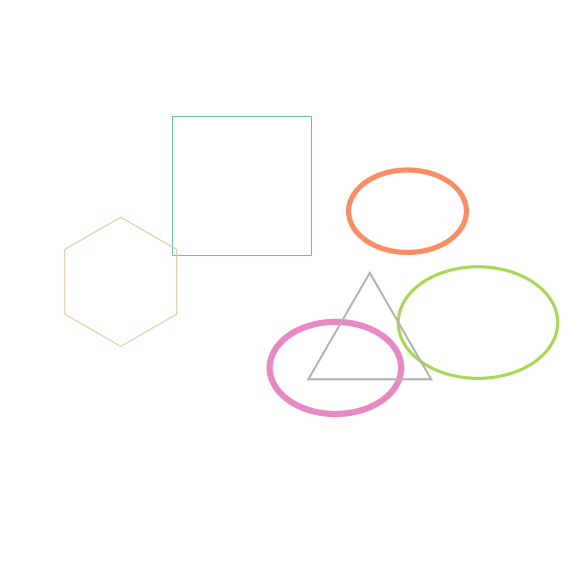[{"shape": "square", "thickness": 0.5, "radius": 0.6, "center": [0.418, 0.678]}, {"shape": "oval", "thickness": 2.5, "radius": 0.51, "center": [0.706, 0.633]}, {"shape": "oval", "thickness": 3, "radius": 0.57, "center": [0.581, 0.362]}, {"shape": "oval", "thickness": 1.5, "radius": 0.69, "center": [0.828, 0.441]}, {"shape": "hexagon", "thickness": 0.5, "radius": 0.56, "center": [0.209, 0.511]}, {"shape": "triangle", "thickness": 1, "radius": 0.61, "center": [0.64, 0.404]}]